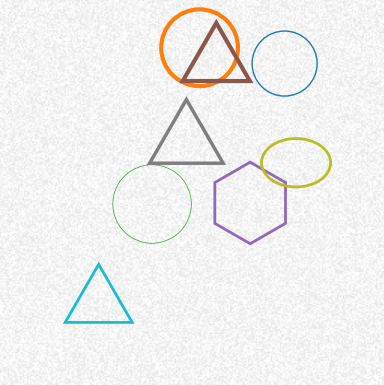[{"shape": "circle", "thickness": 1, "radius": 0.42, "center": [0.739, 0.835]}, {"shape": "circle", "thickness": 3, "radius": 0.5, "center": [0.518, 0.876]}, {"shape": "circle", "thickness": 0.5, "radius": 0.51, "center": [0.395, 0.47]}, {"shape": "hexagon", "thickness": 2, "radius": 0.53, "center": [0.65, 0.473]}, {"shape": "triangle", "thickness": 3, "radius": 0.5, "center": [0.562, 0.84]}, {"shape": "triangle", "thickness": 2.5, "radius": 0.55, "center": [0.484, 0.631]}, {"shape": "oval", "thickness": 2, "radius": 0.45, "center": [0.769, 0.577]}, {"shape": "triangle", "thickness": 2, "radius": 0.5, "center": [0.256, 0.213]}]